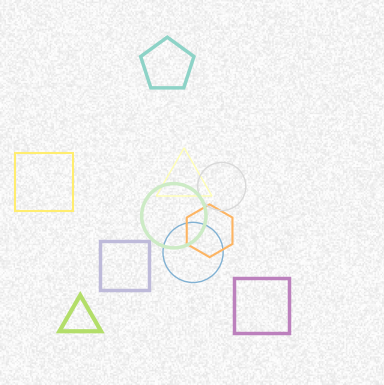[{"shape": "pentagon", "thickness": 2.5, "radius": 0.36, "center": [0.435, 0.831]}, {"shape": "triangle", "thickness": 1, "radius": 0.42, "center": [0.478, 0.533]}, {"shape": "square", "thickness": 2.5, "radius": 0.32, "center": [0.323, 0.31]}, {"shape": "circle", "thickness": 1, "radius": 0.39, "center": [0.501, 0.344]}, {"shape": "hexagon", "thickness": 1.5, "radius": 0.34, "center": [0.544, 0.401]}, {"shape": "triangle", "thickness": 3, "radius": 0.31, "center": [0.208, 0.171]}, {"shape": "circle", "thickness": 1, "radius": 0.31, "center": [0.576, 0.516]}, {"shape": "square", "thickness": 2.5, "radius": 0.36, "center": [0.679, 0.207]}, {"shape": "circle", "thickness": 2.5, "radius": 0.42, "center": [0.451, 0.44]}, {"shape": "square", "thickness": 1.5, "radius": 0.38, "center": [0.114, 0.528]}]